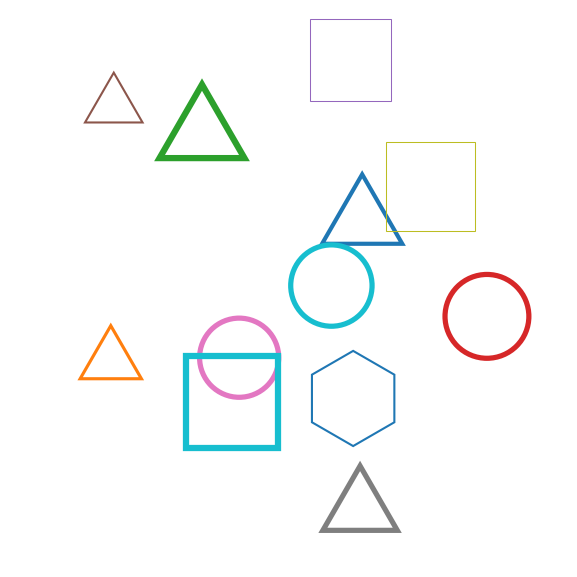[{"shape": "triangle", "thickness": 2, "radius": 0.4, "center": [0.627, 0.617]}, {"shape": "hexagon", "thickness": 1, "radius": 0.41, "center": [0.612, 0.309]}, {"shape": "triangle", "thickness": 1.5, "radius": 0.31, "center": [0.192, 0.374]}, {"shape": "triangle", "thickness": 3, "radius": 0.42, "center": [0.35, 0.768]}, {"shape": "circle", "thickness": 2.5, "radius": 0.36, "center": [0.843, 0.451]}, {"shape": "square", "thickness": 0.5, "radius": 0.35, "center": [0.607, 0.895]}, {"shape": "triangle", "thickness": 1, "radius": 0.29, "center": [0.197, 0.816]}, {"shape": "circle", "thickness": 2.5, "radius": 0.34, "center": [0.414, 0.38]}, {"shape": "triangle", "thickness": 2.5, "radius": 0.37, "center": [0.624, 0.118]}, {"shape": "square", "thickness": 0.5, "radius": 0.39, "center": [0.745, 0.676]}, {"shape": "square", "thickness": 3, "radius": 0.4, "center": [0.402, 0.303]}, {"shape": "circle", "thickness": 2.5, "radius": 0.35, "center": [0.574, 0.505]}]